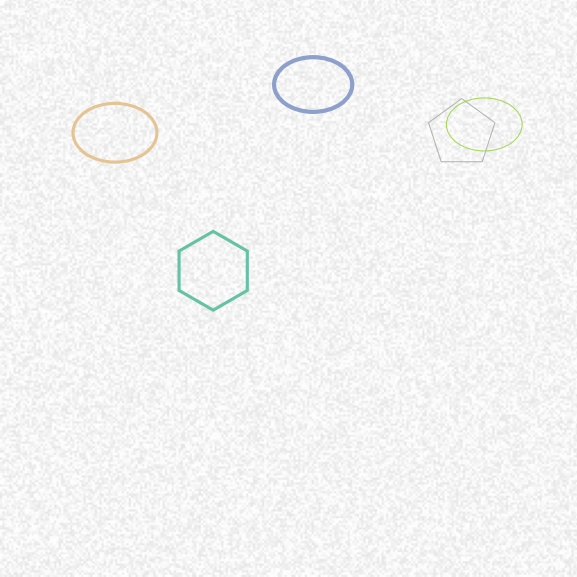[{"shape": "hexagon", "thickness": 1.5, "radius": 0.34, "center": [0.369, 0.53]}, {"shape": "oval", "thickness": 2, "radius": 0.34, "center": [0.542, 0.853]}, {"shape": "oval", "thickness": 0.5, "radius": 0.33, "center": [0.839, 0.784]}, {"shape": "oval", "thickness": 1.5, "radius": 0.36, "center": [0.199, 0.769]}, {"shape": "pentagon", "thickness": 0.5, "radius": 0.3, "center": [0.8, 0.768]}]